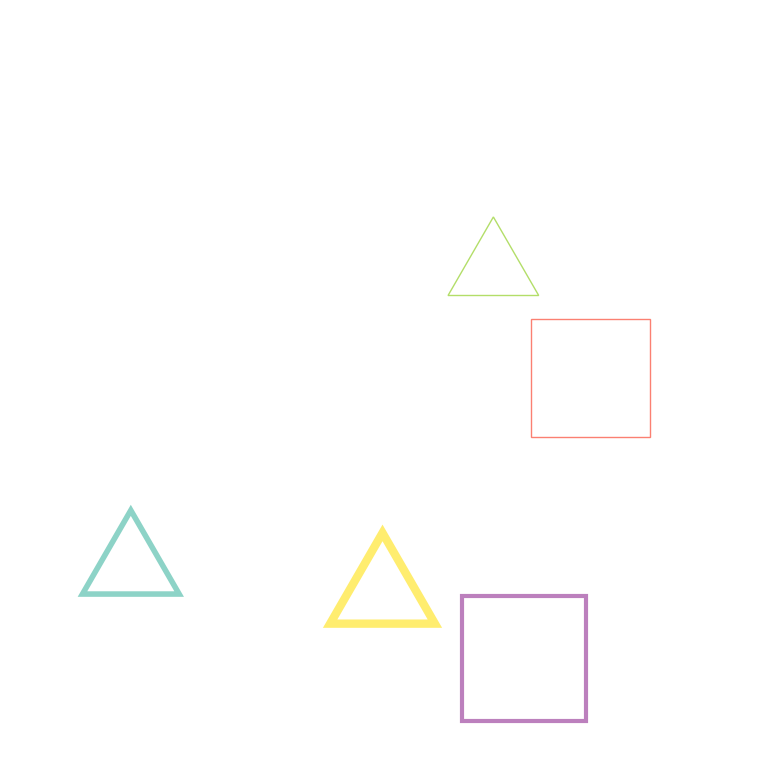[{"shape": "triangle", "thickness": 2, "radius": 0.36, "center": [0.17, 0.265]}, {"shape": "square", "thickness": 0.5, "radius": 0.39, "center": [0.766, 0.509]}, {"shape": "triangle", "thickness": 0.5, "radius": 0.34, "center": [0.641, 0.65]}, {"shape": "square", "thickness": 1.5, "radius": 0.4, "center": [0.68, 0.145]}, {"shape": "triangle", "thickness": 3, "radius": 0.39, "center": [0.497, 0.229]}]